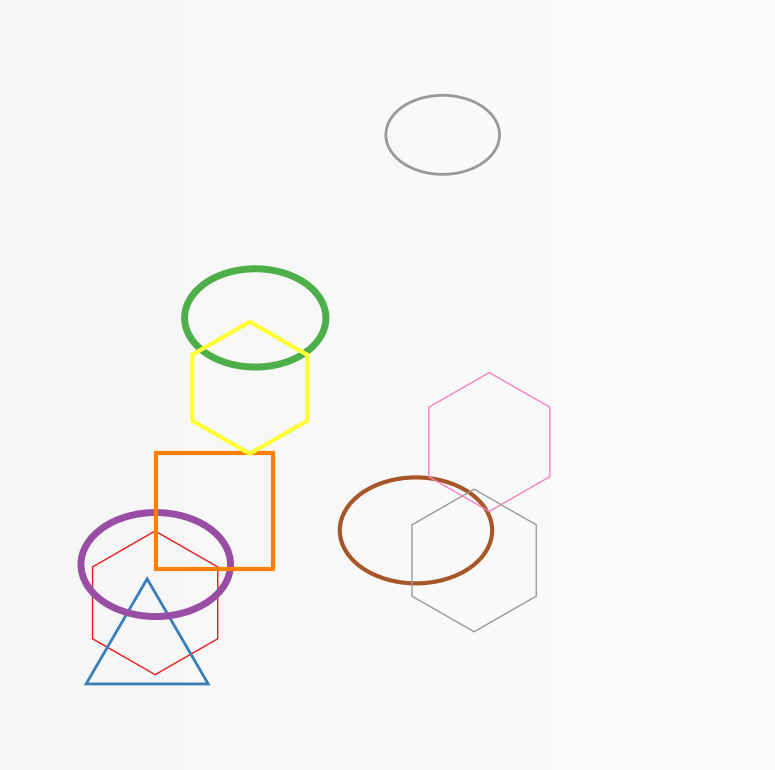[{"shape": "hexagon", "thickness": 0.5, "radius": 0.47, "center": [0.2, 0.217]}, {"shape": "triangle", "thickness": 1, "radius": 0.45, "center": [0.19, 0.157]}, {"shape": "oval", "thickness": 2.5, "radius": 0.46, "center": [0.329, 0.587]}, {"shape": "oval", "thickness": 2.5, "radius": 0.48, "center": [0.201, 0.267]}, {"shape": "square", "thickness": 1.5, "radius": 0.38, "center": [0.277, 0.336]}, {"shape": "hexagon", "thickness": 1.5, "radius": 0.43, "center": [0.322, 0.496]}, {"shape": "oval", "thickness": 1.5, "radius": 0.49, "center": [0.537, 0.311]}, {"shape": "hexagon", "thickness": 0.5, "radius": 0.45, "center": [0.631, 0.426]}, {"shape": "oval", "thickness": 1, "radius": 0.37, "center": [0.571, 0.825]}, {"shape": "hexagon", "thickness": 0.5, "radius": 0.46, "center": [0.612, 0.272]}]